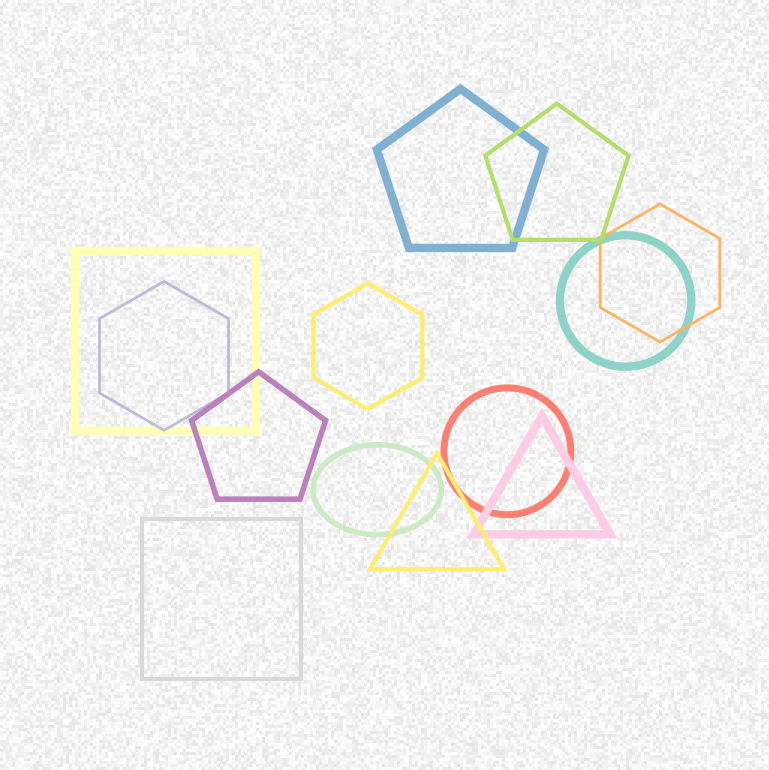[{"shape": "circle", "thickness": 3, "radius": 0.43, "center": [0.812, 0.609]}, {"shape": "square", "thickness": 3, "radius": 0.59, "center": [0.215, 0.557]}, {"shape": "hexagon", "thickness": 1, "radius": 0.48, "center": [0.213, 0.538]}, {"shape": "circle", "thickness": 2.5, "radius": 0.41, "center": [0.659, 0.414]}, {"shape": "pentagon", "thickness": 3, "radius": 0.57, "center": [0.598, 0.77]}, {"shape": "hexagon", "thickness": 1, "radius": 0.45, "center": [0.857, 0.645]}, {"shape": "pentagon", "thickness": 1.5, "radius": 0.49, "center": [0.723, 0.768]}, {"shape": "triangle", "thickness": 3, "radius": 0.51, "center": [0.704, 0.357]}, {"shape": "square", "thickness": 1.5, "radius": 0.52, "center": [0.288, 0.222]}, {"shape": "pentagon", "thickness": 2, "radius": 0.46, "center": [0.336, 0.426]}, {"shape": "oval", "thickness": 2, "radius": 0.42, "center": [0.49, 0.364]}, {"shape": "hexagon", "thickness": 1.5, "radius": 0.41, "center": [0.478, 0.55]}, {"shape": "triangle", "thickness": 1.5, "radius": 0.5, "center": [0.568, 0.311]}]